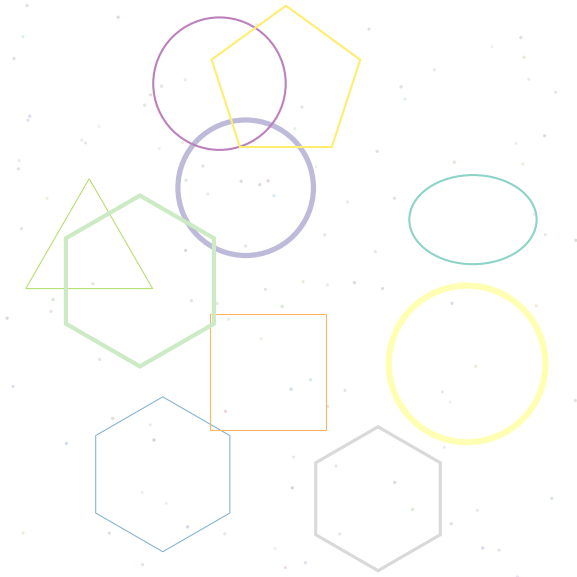[{"shape": "oval", "thickness": 1, "radius": 0.55, "center": [0.819, 0.619]}, {"shape": "circle", "thickness": 3, "radius": 0.68, "center": [0.809, 0.369]}, {"shape": "circle", "thickness": 2.5, "radius": 0.59, "center": [0.425, 0.674]}, {"shape": "hexagon", "thickness": 0.5, "radius": 0.67, "center": [0.282, 0.178]}, {"shape": "square", "thickness": 0.5, "radius": 0.5, "center": [0.463, 0.355]}, {"shape": "triangle", "thickness": 0.5, "radius": 0.63, "center": [0.154, 0.563]}, {"shape": "hexagon", "thickness": 1.5, "radius": 0.62, "center": [0.655, 0.136]}, {"shape": "circle", "thickness": 1, "radius": 0.57, "center": [0.38, 0.854]}, {"shape": "hexagon", "thickness": 2, "radius": 0.74, "center": [0.242, 0.513]}, {"shape": "pentagon", "thickness": 1, "radius": 0.68, "center": [0.495, 0.854]}]